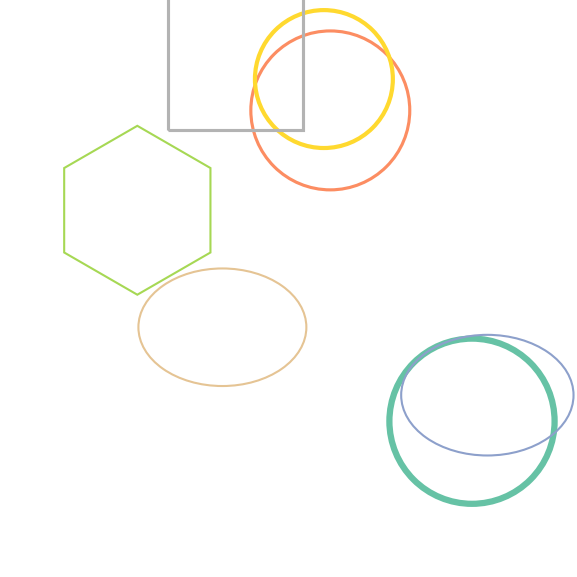[{"shape": "circle", "thickness": 3, "radius": 0.72, "center": [0.817, 0.27]}, {"shape": "circle", "thickness": 1.5, "radius": 0.69, "center": [0.572, 0.808]}, {"shape": "oval", "thickness": 1, "radius": 0.75, "center": [0.844, 0.315]}, {"shape": "hexagon", "thickness": 1, "radius": 0.73, "center": [0.238, 0.635]}, {"shape": "circle", "thickness": 2, "radius": 0.6, "center": [0.561, 0.862]}, {"shape": "oval", "thickness": 1, "radius": 0.73, "center": [0.385, 0.432]}, {"shape": "square", "thickness": 1.5, "radius": 0.59, "center": [0.408, 0.892]}]